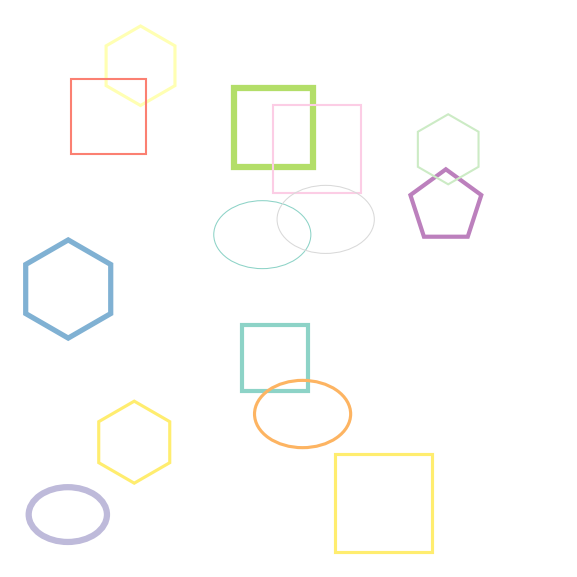[{"shape": "oval", "thickness": 0.5, "radius": 0.42, "center": [0.454, 0.593]}, {"shape": "square", "thickness": 2, "radius": 0.29, "center": [0.477, 0.379]}, {"shape": "hexagon", "thickness": 1.5, "radius": 0.34, "center": [0.243, 0.885]}, {"shape": "oval", "thickness": 3, "radius": 0.34, "center": [0.117, 0.108]}, {"shape": "square", "thickness": 1, "radius": 0.32, "center": [0.188, 0.797]}, {"shape": "hexagon", "thickness": 2.5, "radius": 0.42, "center": [0.118, 0.499]}, {"shape": "oval", "thickness": 1.5, "radius": 0.42, "center": [0.524, 0.282]}, {"shape": "square", "thickness": 3, "radius": 0.34, "center": [0.474, 0.778]}, {"shape": "square", "thickness": 1, "radius": 0.38, "center": [0.549, 0.741]}, {"shape": "oval", "thickness": 0.5, "radius": 0.42, "center": [0.564, 0.619]}, {"shape": "pentagon", "thickness": 2, "radius": 0.32, "center": [0.772, 0.641]}, {"shape": "hexagon", "thickness": 1, "radius": 0.3, "center": [0.776, 0.741]}, {"shape": "hexagon", "thickness": 1.5, "radius": 0.35, "center": [0.232, 0.233]}, {"shape": "square", "thickness": 1.5, "radius": 0.42, "center": [0.664, 0.128]}]